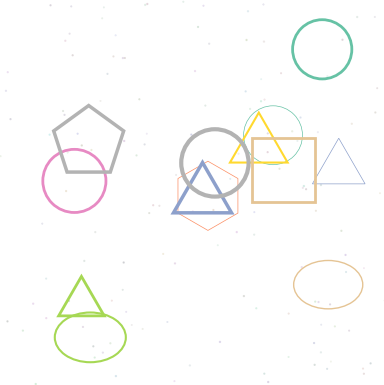[{"shape": "circle", "thickness": 0.5, "radius": 0.38, "center": [0.709, 0.649]}, {"shape": "circle", "thickness": 2, "radius": 0.38, "center": [0.837, 0.872]}, {"shape": "hexagon", "thickness": 0.5, "radius": 0.45, "center": [0.54, 0.491]}, {"shape": "triangle", "thickness": 0.5, "radius": 0.4, "center": [0.88, 0.562]}, {"shape": "triangle", "thickness": 2.5, "radius": 0.44, "center": [0.526, 0.491]}, {"shape": "circle", "thickness": 2, "radius": 0.41, "center": [0.193, 0.53]}, {"shape": "triangle", "thickness": 2, "radius": 0.34, "center": [0.212, 0.214]}, {"shape": "oval", "thickness": 1.5, "radius": 0.46, "center": [0.235, 0.124]}, {"shape": "triangle", "thickness": 1.5, "radius": 0.43, "center": [0.672, 0.621]}, {"shape": "oval", "thickness": 1, "radius": 0.45, "center": [0.852, 0.261]}, {"shape": "square", "thickness": 2, "radius": 0.41, "center": [0.737, 0.559]}, {"shape": "pentagon", "thickness": 2.5, "radius": 0.48, "center": [0.23, 0.63]}, {"shape": "circle", "thickness": 3, "radius": 0.44, "center": [0.558, 0.577]}]